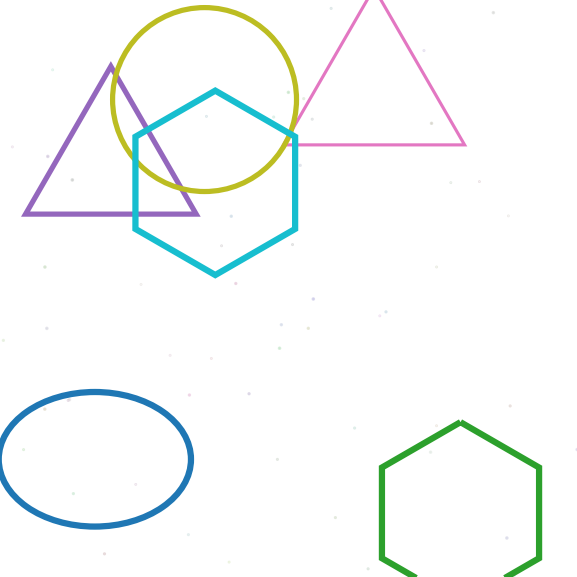[{"shape": "oval", "thickness": 3, "radius": 0.83, "center": [0.164, 0.204]}, {"shape": "hexagon", "thickness": 3, "radius": 0.79, "center": [0.797, 0.111]}, {"shape": "triangle", "thickness": 2.5, "radius": 0.85, "center": [0.192, 0.714]}, {"shape": "triangle", "thickness": 1.5, "radius": 0.91, "center": [0.648, 0.839]}, {"shape": "circle", "thickness": 2.5, "radius": 0.8, "center": [0.354, 0.827]}, {"shape": "hexagon", "thickness": 3, "radius": 0.8, "center": [0.373, 0.683]}]